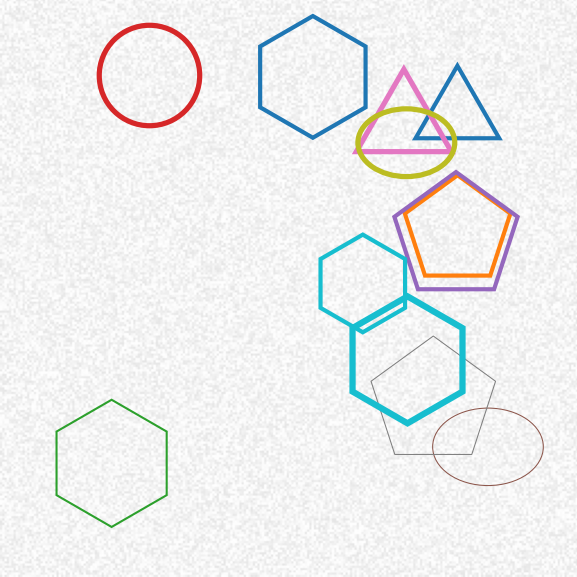[{"shape": "triangle", "thickness": 2, "radius": 0.42, "center": [0.792, 0.802]}, {"shape": "hexagon", "thickness": 2, "radius": 0.53, "center": [0.542, 0.866]}, {"shape": "pentagon", "thickness": 2, "radius": 0.48, "center": [0.792, 0.6]}, {"shape": "hexagon", "thickness": 1, "radius": 0.55, "center": [0.193, 0.197]}, {"shape": "circle", "thickness": 2.5, "radius": 0.43, "center": [0.259, 0.868]}, {"shape": "pentagon", "thickness": 2, "radius": 0.56, "center": [0.79, 0.589]}, {"shape": "oval", "thickness": 0.5, "radius": 0.48, "center": [0.845, 0.225]}, {"shape": "triangle", "thickness": 2.5, "radius": 0.48, "center": [0.699, 0.784]}, {"shape": "pentagon", "thickness": 0.5, "radius": 0.57, "center": [0.75, 0.304]}, {"shape": "oval", "thickness": 2.5, "radius": 0.42, "center": [0.704, 0.752]}, {"shape": "hexagon", "thickness": 2, "radius": 0.42, "center": [0.628, 0.508]}, {"shape": "hexagon", "thickness": 3, "radius": 0.55, "center": [0.706, 0.376]}]